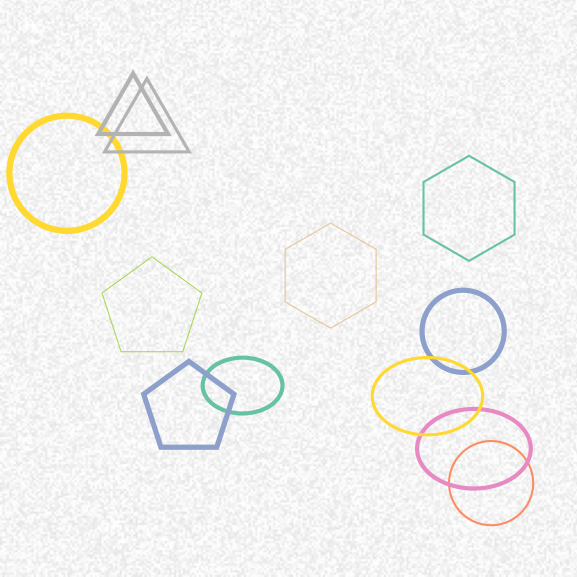[{"shape": "oval", "thickness": 2, "radius": 0.35, "center": [0.42, 0.332]}, {"shape": "hexagon", "thickness": 1, "radius": 0.46, "center": [0.812, 0.638]}, {"shape": "circle", "thickness": 1, "radius": 0.36, "center": [0.85, 0.163]}, {"shape": "circle", "thickness": 2.5, "radius": 0.36, "center": [0.802, 0.425]}, {"shape": "pentagon", "thickness": 2.5, "radius": 0.41, "center": [0.327, 0.291]}, {"shape": "oval", "thickness": 2, "radius": 0.49, "center": [0.821, 0.222]}, {"shape": "pentagon", "thickness": 0.5, "radius": 0.45, "center": [0.263, 0.464]}, {"shape": "oval", "thickness": 1.5, "radius": 0.48, "center": [0.74, 0.313]}, {"shape": "circle", "thickness": 3, "radius": 0.5, "center": [0.116, 0.699]}, {"shape": "hexagon", "thickness": 0.5, "radius": 0.45, "center": [0.573, 0.522]}, {"shape": "triangle", "thickness": 1.5, "radius": 0.42, "center": [0.254, 0.778]}, {"shape": "triangle", "thickness": 2, "radius": 0.35, "center": [0.23, 0.802]}]